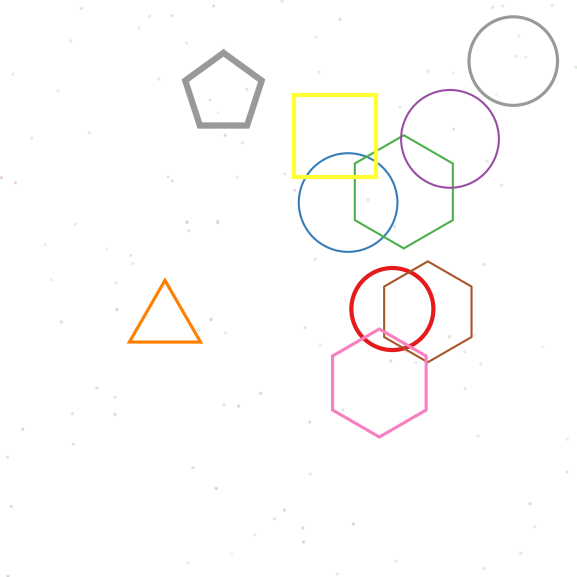[{"shape": "circle", "thickness": 2, "radius": 0.36, "center": [0.679, 0.464]}, {"shape": "circle", "thickness": 1, "radius": 0.43, "center": [0.603, 0.648]}, {"shape": "hexagon", "thickness": 1, "radius": 0.49, "center": [0.699, 0.667]}, {"shape": "circle", "thickness": 1, "radius": 0.42, "center": [0.779, 0.759]}, {"shape": "triangle", "thickness": 1.5, "radius": 0.36, "center": [0.286, 0.442]}, {"shape": "square", "thickness": 2, "radius": 0.35, "center": [0.58, 0.764]}, {"shape": "hexagon", "thickness": 1, "radius": 0.44, "center": [0.741, 0.459]}, {"shape": "hexagon", "thickness": 1.5, "radius": 0.47, "center": [0.657, 0.336]}, {"shape": "pentagon", "thickness": 3, "radius": 0.35, "center": [0.387, 0.838]}, {"shape": "circle", "thickness": 1.5, "radius": 0.38, "center": [0.889, 0.893]}]